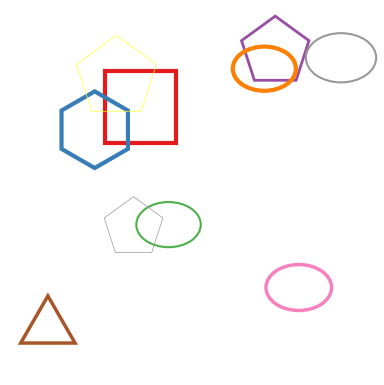[{"shape": "square", "thickness": 3, "radius": 0.47, "center": [0.365, 0.723]}, {"shape": "hexagon", "thickness": 3, "radius": 0.5, "center": [0.246, 0.663]}, {"shape": "oval", "thickness": 1.5, "radius": 0.42, "center": [0.438, 0.417]}, {"shape": "pentagon", "thickness": 2, "radius": 0.46, "center": [0.715, 0.866]}, {"shape": "oval", "thickness": 3, "radius": 0.41, "center": [0.687, 0.822]}, {"shape": "pentagon", "thickness": 0.5, "radius": 0.54, "center": [0.303, 0.799]}, {"shape": "triangle", "thickness": 2.5, "radius": 0.41, "center": [0.124, 0.15]}, {"shape": "oval", "thickness": 2.5, "radius": 0.43, "center": [0.776, 0.253]}, {"shape": "pentagon", "thickness": 0.5, "radius": 0.4, "center": [0.347, 0.409]}, {"shape": "oval", "thickness": 1.5, "radius": 0.46, "center": [0.886, 0.85]}]